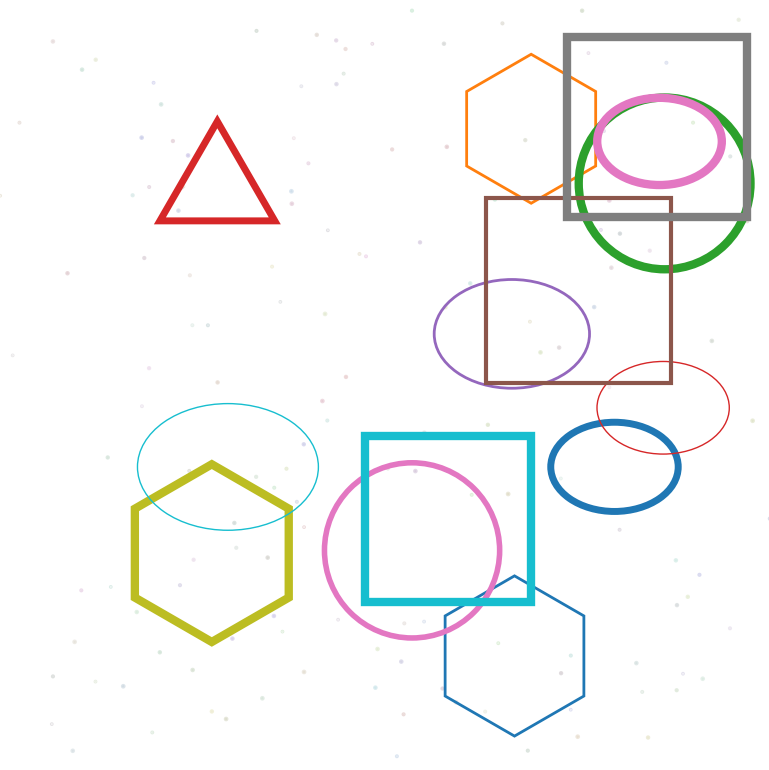[{"shape": "oval", "thickness": 2.5, "radius": 0.41, "center": [0.798, 0.394]}, {"shape": "hexagon", "thickness": 1, "radius": 0.52, "center": [0.668, 0.148]}, {"shape": "hexagon", "thickness": 1, "radius": 0.48, "center": [0.69, 0.833]}, {"shape": "circle", "thickness": 3, "radius": 0.56, "center": [0.863, 0.762]}, {"shape": "triangle", "thickness": 2.5, "radius": 0.43, "center": [0.282, 0.756]}, {"shape": "oval", "thickness": 0.5, "radius": 0.43, "center": [0.861, 0.47]}, {"shape": "oval", "thickness": 1, "radius": 0.5, "center": [0.665, 0.566]}, {"shape": "square", "thickness": 1.5, "radius": 0.6, "center": [0.751, 0.623]}, {"shape": "circle", "thickness": 2, "radius": 0.57, "center": [0.535, 0.285]}, {"shape": "oval", "thickness": 3, "radius": 0.4, "center": [0.857, 0.816]}, {"shape": "square", "thickness": 3, "radius": 0.59, "center": [0.853, 0.835]}, {"shape": "hexagon", "thickness": 3, "radius": 0.58, "center": [0.275, 0.282]}, {"shape": "square", "thickness": 3, "radius": 0.54, "center": [0.582, 0.326]}, {"shape": "oval", "thickness": 0.5, "radius": 0.59, "center": [0.296, 0.394]}]